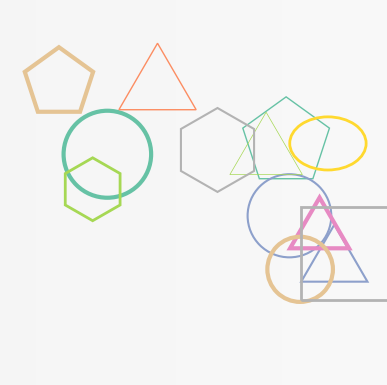[{"shape": "pentagon", "thickness": 1, "radius": 0.59, "center": [0.738, 0.631]}, {"shape": "circle", "thickness": 3, "radius": 0.56, "center": [0.277, 0.599]}, {"shape": "triangle", "thickness": 1, "radius": 0.58, "center": [0.407, 0.773]}, {"shape": "circle", "thickness": 1.5, "radius": 0.54, "center": [0.747, 0.44]}, {"shape": "triangle", "thickness": 1.5, "radius": 0.49, "center": [0.863, 0.318]}, {"shape": "triangle", "thickness": 3, "radius": 0.44, "center": [0.825, 0.399]}, {"shape": "triangle", "thickness": 0.5, "radius": 0.54, "center": [0.687, 0.6]}, {"shape": "hexagon", "thickness": 2, "radius": 0.41, "center": [0.239, 0.508]}, {"shape": "oval", "thickness": 2, "radius": 0.49, "center": [0.846, 0.627]}, {"shape": "pentagon", "thickness": 3, "radius": 0.46, "center": [0.152, 0.785]}, {"shape": "circle", "thickness": 3, "radius": 0.42, "center": [0.775, 0.3]}, {"shape": "hexagon", "thickness": 1.5, "radius": 0.54, "center": [0.561, 0.61]}, {"shape": "square", "thickness": 2, "radius": 0.6, "center": [0.896, 0.342]}]